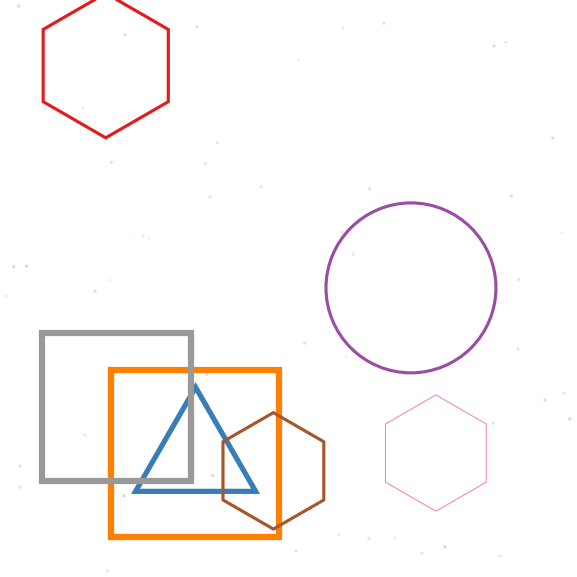[{"shape": "hexagon", "thickness": 1.5, "radius": 0.63, "center": [0.183, 0.886]}, {"shape": "triangle", "thickness": 2.5, "radius": 0.6, "center": [0.339, 0.208]}, {"shape": "circle", "thickness": 1.5, "radius": 0.74, "center": [0.712, 0.501]}, {"shape": "square", "thickness": 3, "radius": 0.72, "center": [0.338, 0.213]}, {"shape": "hexagon", "thickness": 1.5, "radius": 0.5, "center": [0.473, 0.184]}, {"shape": "hexagon", "thickness": 0.5, "radius": 0.5, "center": [0.755, 0.215]}, {"shape": "square", "thickness": 3, "radius": 0.64, "center": [0.202, 0.295]}]